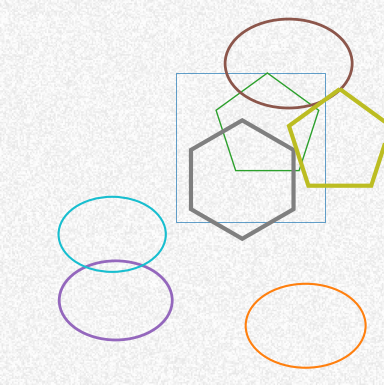[{"shape": "square", "thickness": 0.5, "radius": 0.97, "center": [0.65, 0.616]}, {"shape": "oval", "thickness": 1.5, "radius": 0.78, "center": [0.794, 0.154]}, {"shape": "pentagon", "thickness": 1, "radius": 0.7, "center": [0.695, 0.67]}, {"shape": "oval", "thickness": 2, "radius": 0.73, "center": [0.301, 0.22]}, {"shape": "oval", "thickness": 2, "radius": 0.83, "center": [0.75, 0.835]}, {"shape": "hexagon", "thickness": 3, "radius": 0.77, "center": [0.629, 0.534]}, {"shape": "pentagon", "thickness": 3, "radius": 0.69, "center": [0.883, 0.63]}, {"shape": "oval", "thickness": 1.5, "radius": 0.7, "center": [0.291, 0.391]}]